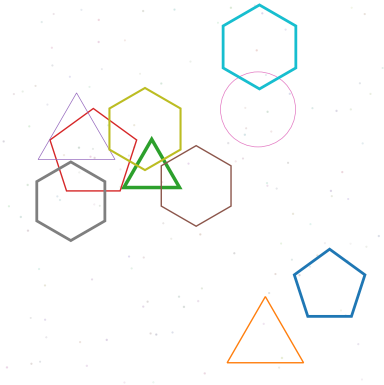[{"shape": "pentagon", "thickness": 2, "radius": 0.48, "center": [0.856, 0.256]}, {"shape": "triangle", "thickness": 1, "radius": 0.57, "center": [0.689, 0.115]}, {"shape": "triangle", "thickness": 2.5, "radius": 0.42, "center": [0.394, 0.555]}, {"shape": "pentagon", "thickness": 1, "radius": 0.59, "center": [0.242, 0.6]}, {"shape": "triangle", "thickness": 0.5, "radius": 0.58, "center": [0.199, 0.643]}, {"shape": "hexagon", "thickness": 1, "radius": 0.52, "center": [0.509, 0.517]}, {"shape": "circle", "thickness": 0.5, "radius": 0.49, "center": [0.67, 0.716]}, {"shape": "hexagon", "thickness": 2, "radius": 0.51, "center": [0.184, 0.477]}, {"shape": "hexagon", "thickness": 1.5, "radius": 0.53, "center": [0.377, 0.665]}, {"shape": "hexagon", "thickness": 2, "radius": 0.55, "center": [0.674, 0.878]}]